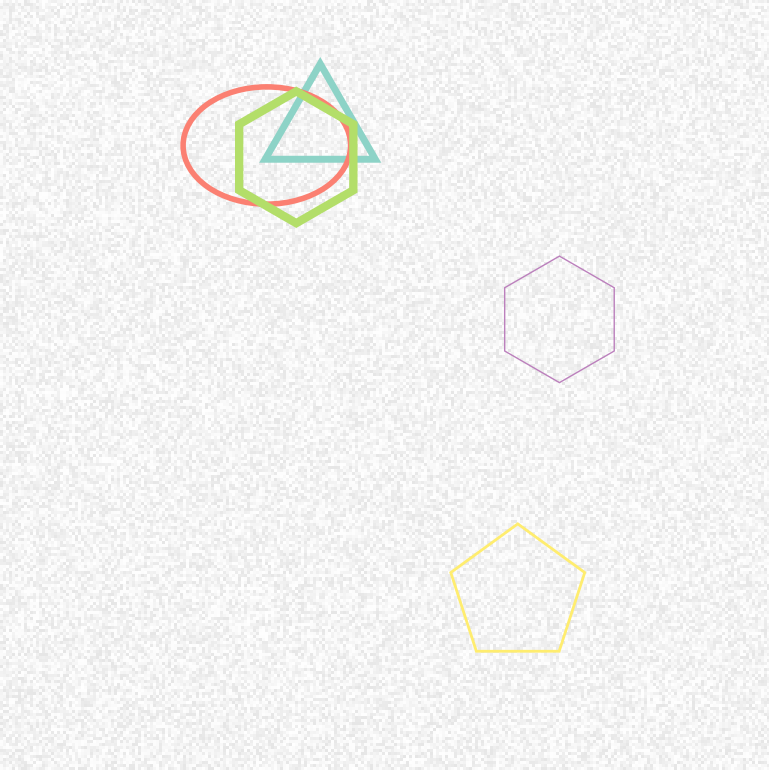[{"shape": "triangle", "thickness": 2.5, "radius": 0.41, "center": [0.416, 0.834]}, {"shape": "oval", "thickness": 2, "radius": 0.54, "center": [0.347, 0.811]}, {"shape": "hexagon", "thickness": 3, "radius": 0.43, "center": [0.385, 0.796]}, {"shape": "hexagon", "thickness": 0.5, "radius": 0.41, "center": [0.727, 0.585]}, {"shape": "pentagon", "thickness": 1, "radius": 0.46, "center": [0.672, 0.228]}]